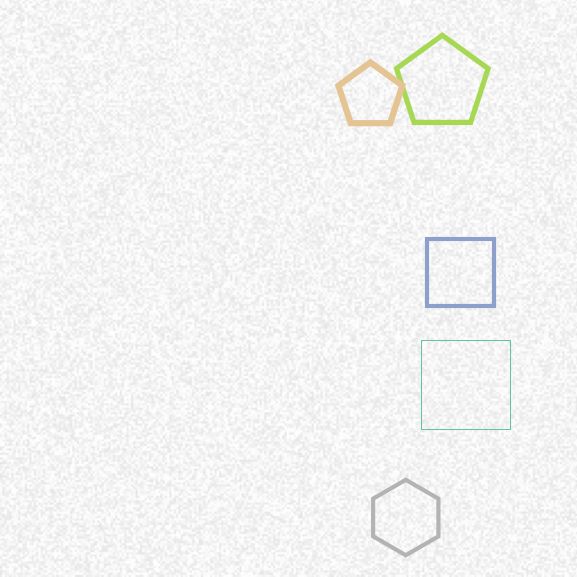[{"shape": "square", "thickness": 0.5, "radius": 0.39, "center": [0.806, 0.334]}, {"shape": "square", "thickness": 2, "radius": 0.29, "center": [0.798, 0.528]}, {"shape": "pentagon", "thickness": 2.5, "radius": 0.42, "center": [0.766, 0.855]}, {"shape": "pentagon", "thickness": 3, "radius": 0.29, "center": [0.641, 0.833]}, {"shape": "hexagon", "thickness": 2, "radius": 0.33, "center": [0.703, 0.103]}]